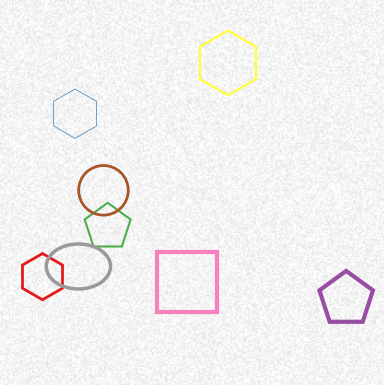[{"shape": "hexagon", "thickness": 2, "radius": 0.3, "center": [0.11, 0.281]}, {"shape": "hexagon", "thickness": 0.5, "radius": 0.32, "center": [0.195, 0.705]}, {"shape": "pentagon", "thickness": 1.5, "radius": 0.31, "center": [0.28, 0.411]}, {"shape": "pentagon", "thickness": 3, "radius": 0.37, "center": [0.899, 0.223]}, {"shape": "hexagon", "thickness": 1.5, "radius": 0.42, "center": [0.592, 0.837]}, {"shape": "circle", "thickness": 2, "radius": 0.32, "center": [0.269, 0.506]}, {"shape": "square", "thickness": 3, "radius": 0.39, "center": [0.487, 0.267]}, {"shape": "oval", "thickness": 2.5, "radius": 0.42, "center": [0.204, 0.308]}]